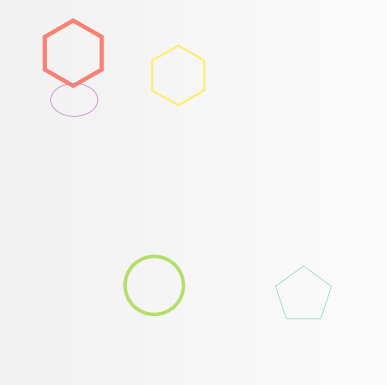[{"shape": "pentagon", "thickness": 0.5, "radius": 0.38, "center": [0.783, 0.233]}, {"shape": "hexagon", "thickness": 3, "radius": 0.42, "center": [0.189, 0.862]}, {"shape": "circle", "thickness": 2.5, "radius": 0.38, "center": [0.398, 0.259]}, {"shape": "oval", "thickness": 0.5, "radius": 0.3, "center": [0.192, 0.74]}, {"shape": "hexagon", "thickness": 1.5, "radius": 0.39, "center": [0.46, 0.804]}]